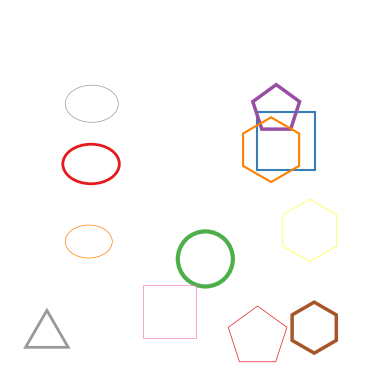[{"shape": "oval", "thickness": 2, "radius": 0.37, "center": [0.237, 0.574]}, {"shape": "pentagon", "thickness": 0.5, "radius": 0.4, "center": [0.669, 0.125]}, {"shape": "square", "thickness": 1.5, "radius": 0.38, "center": [0.744, 0.633]}, {"shape": "circle", "thickness": 3, "radius": 0.36, "center": [0.533, 0.327]}, {"shape": "pentagon", "thickness": 2.5, "radius": 0.32, "center": [0.717, 0.716]}, {"shape": "oval", "thickness": 0.5, "radius": 0.31, "center": [0.23, 0.373]}, {"shape": "hexagon", "thickness": 1.5, "radius": 0.42, "center": [0.704, 0.611]}, {"shape": "hexagon", "thickness": 0.5, "radius": 0.4, "center": [0.804, 0.401]}, {"shape": "hexagon", "thickness": 2.5, "radius": 0.33, "center": [0.816, 0.149]}, {"shape": "square", "thickness": 0.5, "radius": 0.34, "center": [0.441, 0.191]}, {"shape": "oval", "thickness": 0.5, "radius": 0.34, "center": [0.238, 0.73]}, {"shape": "triangle", "thickness": 2, "radius": 0.32, "center": [0.122, 0.13]}]